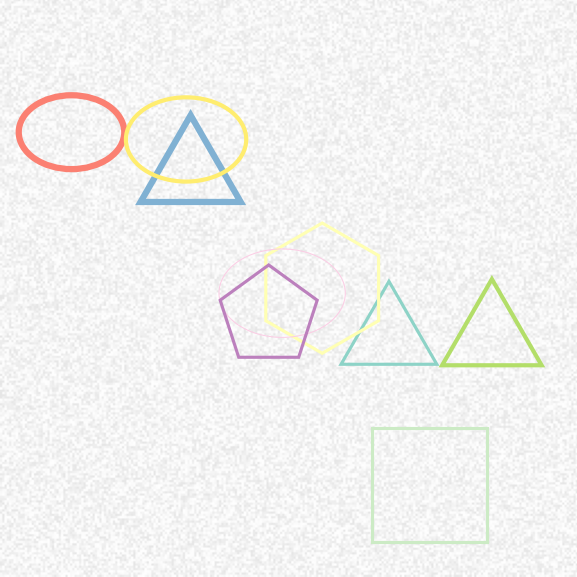[{"shape": "triangle", "thickness": 1.5, "radius": 0.48, "center": [0.673, 0.416]}, {"shape": "hexagon", "thickness": 1.5, "radius": 0.56, "center": [0.558, 0.5]}, {"shape": "oval", "thickness": 3, "radius": 0.46, "center": [0.124, 0.77]}, {"shape": "triangle", "thickness": 3, "radius": 0.5, "center": [0.33, 0.699]}, {"shape": "triangle", "thickness": 2, "radius": 0.5, "center": [0.852, 0.416]}, {"shape": "oval", "thickness": 0.5, "radius": 0.55, "center": [0.489, 0.491]}, {"shape": "pentagon", "thickness": 1.5, "radius": 0.44, "center": [0.465, 0.452]}, {"shape": "square", "thickness": 1.5, "radius": 0.49, "center": [0.744, 0.159]}, {"shape": "oval", "thickness": 2, "radius": 0.52, "center": [0.322, 0.758]}]